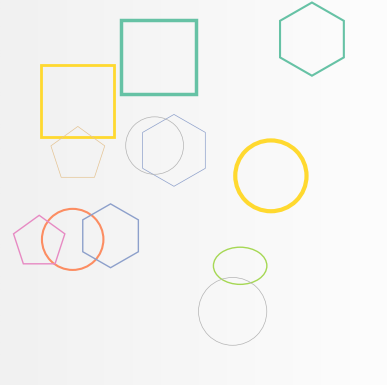[{"shape": "square", "thickness": 2.5, "radius": 0.48, "center": [0.41, 0.852]}, {"shape": "hexagon", "thickness": 1.5, "radius": 0.48, "center": [0.805, 0.898]}, {"shape": "circle", "thickness": 1.5, "radius": 0.4, "center": [0.188, 0.378]}, {"shape": "hexagon", "thickness": 1, "radius": 0.41, "center": [0.285, 0.388]}, {"shape": "hexagon", "thickness": 0.5, "radius": 0.47, "center": [0.449, 0.609]}, {"shape": "pentagon", "thickness": 1, "radius": 0.35, "center": [0.101, 0.371]}, {"shape": "oval", "thickness": 1, "radius": 0.34, "center": [0.62, 0.31]}, {"shape": "circle", "thickness": 3, "radius": 0.46, "center": [0.699, 0.543]}, {"shape": "square", "thickness": 2, "radius": 0.47, "center": [0.2, 0.738]}, {"shape": "pentagon", "thickness": 0.5, "radius": 0.37, "center": [0.201, 0.599]}, {"shape": "circle", "thickness": 0.5, "radius": 0.44, "center": [0.6, 0.191]}, {"shape": "circle", "thickness": 0.5, "radius": 0.37, "center": [0.399, 0.622]}]